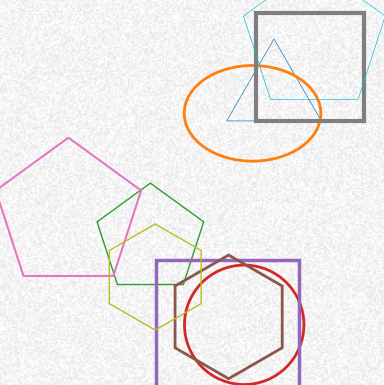[{"shape": "triangle", "thickness": 0.5, "radius": 0.71, "center": [0.712, 0.757]}, {"shape": "oval", "thickness": 2, "radius": 0.89, "center": [0.656, 0.706]}, {"shape": "pentagon", "thickness": 1, "radius": 0.73, "center": [0.391, 0.379]}, {"shape": "circle", "thickness": 2, "radius": 0.78, "center": [0.634, 0.156]}, {"shape": "square", "thickness": 2.5, "radius": 0.93, "center": [0.591, 0.138]}, {"shape": "hexagon", "thickness": 2, "radius": 0.8, "center": [0.594, 0.177]}, {"shape": "pentagon", "thickness": 1.5, "radius": 0.99, "center": [0.178, 0.444]}, {"shape": "square", "thickness": 3, "radius": 0.7, "center": [0.805, 0.826]}, {"shape": "hexagon", "thickness": 1, "radius": 0.69, "center": [0.403, 0.28]}, {"shape": "pentagon", "thickness": 0.5, "radius": 0.97, "center": [0.816, 0.898]}]